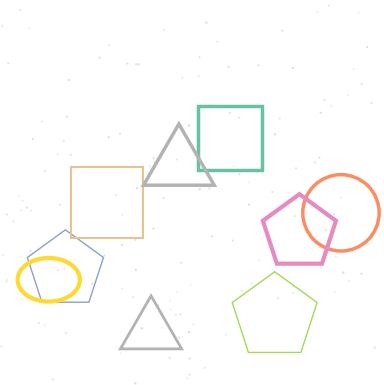[{"shape": "square", "thickness": 2.5, "radius": 0.42, "center": [0.596, 0.64]}, {"shape": "circle", "thickness": 2.5, "radius": 0.5, "center": [0.886, 0.447]}, {"shape": "pentagon", "thickness": 1, "radius": 0.52, "center": [0.17, 0.299]}, {"shape": "pentagon", "thickness": 3, "radius": 0.5, "center": [0.778, 0.396]}, {"shape": "pentagon", "thickness": 1, "radius": 0.58, "center": [0.713, 0.178]}, {"shape": "oval", "thickness": 3, "radius": 0.4, "center": [0.127, 0.273]}, {"shape": "square", "thickness": 1.5, "radius": 0.47, "center": [0.278, 0.474]}, {"shape": "triangle", "thickness": 2.5, "radius": 0.53, "center": [0.465, 0.572]}, {"shape": "triangle", "thickness": 2, "radius": 0.46, "center": [0.392, 0.14]}]